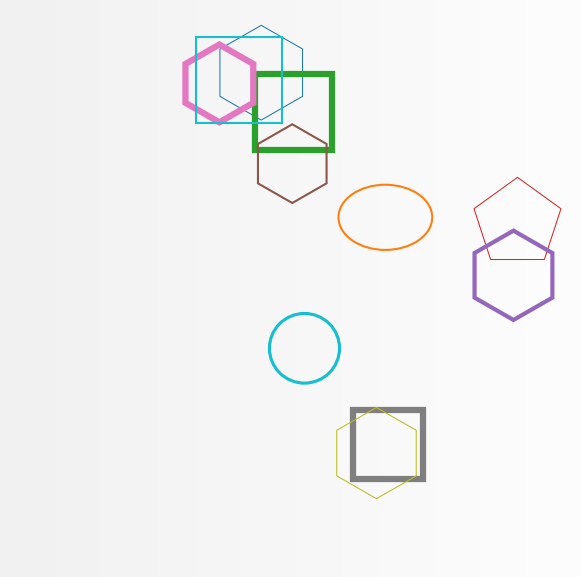[{"shape": "hexagon", "thickness": 0.5, "radius": 0.41, "center": [0.449, 0.873]}, {"shape": "oval", "thickness": 1, "radius": 0.4, "center": [0.663, 0.623]}, {"shape": "square", "thickness": 3, "radius": 0.33, "center": [0.505, 0.805]}, {"shape": "pentagon", "thickness": 0.5, "radius": 0.39, "center": [0.89, 0.613]}, {"shape": "hexagon", "thickness": 2, "radius": 0.39, "center": [0.883, 0.522]}, {"shape": "hexagon", "thickness": 1, "radius": 0.34, "center": [0.503, 0.716]}, {"shape": "hexagon", "thickness": 3, "radius": 0.34, "center": [0.377, 0.855]}, {"shape": "square", "thickness": 3, "radius": 0.3, "center": [0.667, 0.229]}, {"shape": "hexagon", "thickness": 0.5, "radius": 0.39, "center": [0.648, 0.215]}, {"shape": "square", "thickness": 1, "radius": 0.37, "center": [0.412, 0.861]}, {"shape": "circle", "thickness": 1.5, "radius": 0.3, "center": [0.524, 0.396]}]